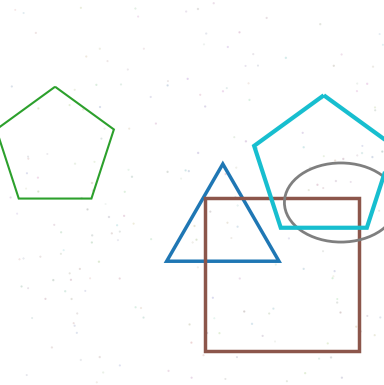[{"shape": "triangle", "thickness": 2.5, "radius": 0.84, "center": [0.579, 0.406]}, {"shape": "pentagon", "thickness": 1.5, "radius": 0.8, "center": [0.143, 0.614]}, {"shape": "square", "thickness": 2.5, "radius": 1.0, "center": [0.732, 0.287]}, {"shape": "oval", "thickness": 2, "radius": 0.73, "center": [0.886, 0.474]}, {"shape": "pentagon", "thickness": 3, "radius": 0.95, "center": [0.841, 0.562]}]